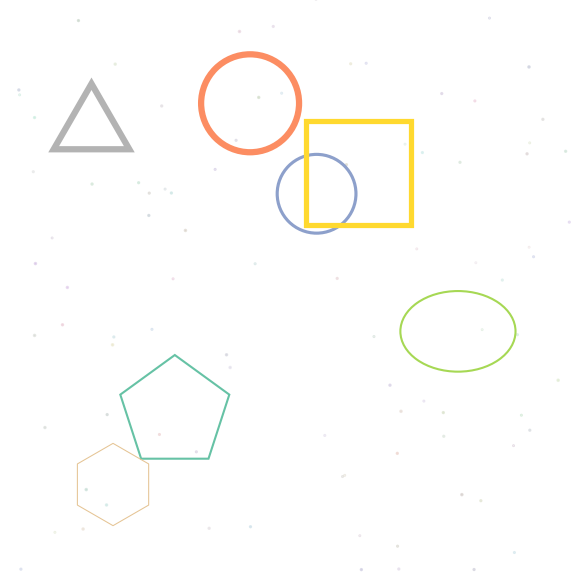[{"shape": "pentagon", "thickness": 1, "radius": 0.5, "center": [0.303, 0.285]}, {"shape": "circle", "thickness": 3, "radius": 0.42, "center": [0.433, 0.82]}, {"shape": "circle", "thickness": 1.5, "radius": 0.34, "center": [0.548, 0.664]}, {"shape": "oval", "thickness": 1, "radius": 0.5, "center": [0.793, 0.425]}, {"shape": "square", "thickness": 2.5, "radius": 0.45, "center": [0.621, 0.7]}, {"shape": "hexagon", "thickness": 0.5, "radius": 0.36, "center": [0.196, 0.16]}, {"shape": "triangle", "thickness": 3, "radius": 0.38, "center": [0.158, 0.778]}]